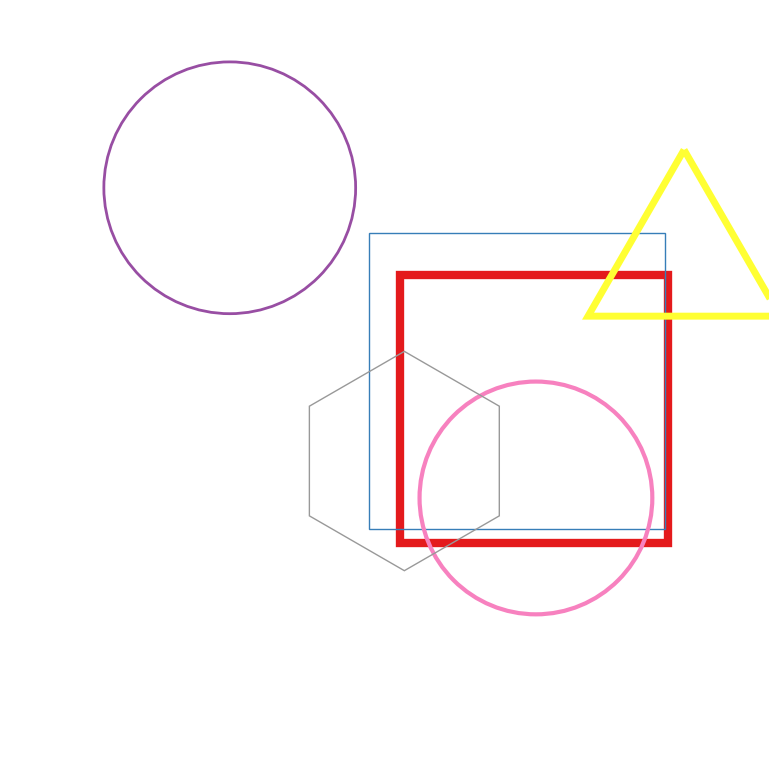[{"shape": "square", "thickness": 3, "radius": 0.87, "center": [0.693, 0.469]}, {"shape": "square", "thickness": 0.5, "radius": 0.96, "center": [0.672, 0.505]}, {"shape": "circle", "thickness": 1, "radius": 0.82, "center": [0.298, 0.756]}, {"shape": "triangle", "thickness": 2.5, "radius": 0.72, "center": [0.888, 0.661]}, {"shape": "circle", "thickness": 1.5, "radius": 0.76, "center": [0.696, 0.353]}, {"shape": "hexagon", "thickness": 0.5, "radius": 0.71, "center": [0.525, 0.401]}]